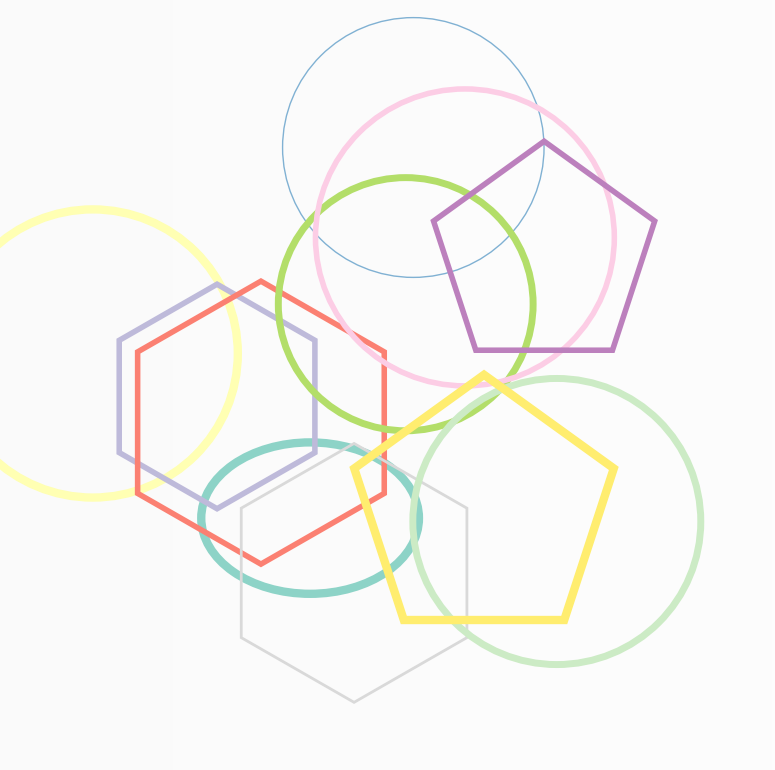[{"shape": "oval", "thickness": 3, "radius": 0.7, "center": [0.4, 0.327]}, {"shape": "circle", "thickness": 3, "radius": 0.94, "center": [0.12, 0.541]}, {"shape": "hexagon", "thickness": 2, "radius": 0.73, "center": [0.28, 0.485]}, {"shape": "hexagon", "thickness": 2, "radius": 0.92, "center": [0.337, 0.451]}, {"shape": "circle", "thickness": 0.5, "radius": 0.84, "center": [0.533, 0.808]}, {"shape": "circle", "thickness": 2.5, "radius": 0.82, "center": [0.524, 0.605]}, {"shape": "circle", "thickness": 2, "radius": 0.96, "center": [0.6, 0.692]}, {"shape": "hexagon", "thickness": 1, "radius": 0.84, "center": [0.457, 0.256]}, {"shape": "pentagon", "thickness": 2, "radius": 0.75, "center": [0.702, 0.667]}, {"shape": "circle", "thickness": 2.5, "radius": 0.93, "center": [0.718, 0.323]}, {"shape": "pentagon", "thickness": 3, "radius": 0.88, "center": [0.625, 0.337]}]